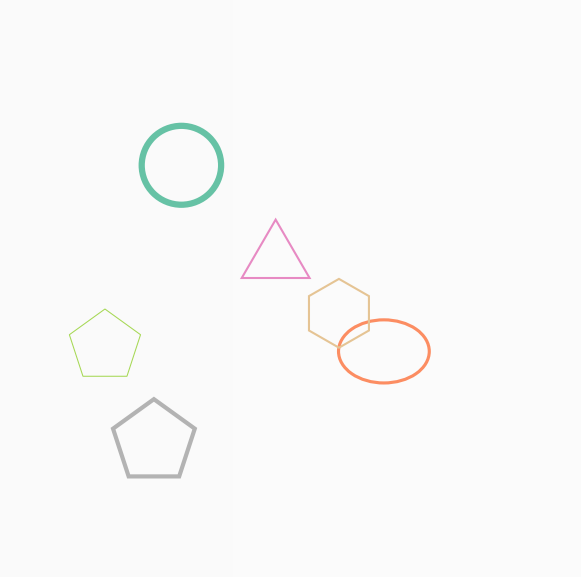[{"shape": "circle", "thickness": 3, "radius": 0.34, "center": [0.312, 0.713]}, {"shape": "oval", "thickness": 1.5, "radius": 0.39, "center": [0.66, 0.391]}, {"shape": "triangle", "thickness": 1, "radius": 0.34, "center": [0.474, 0.551]}, {"shape": "pentagon", "thickness": 0.5, "radius": 0.32, "center": [0.181, 0.4]}, {"shape": "hexagon", "thickness": 1, "radius": 0.3, "center": [0.583, 0.457]}, {"shape": "pentagon", "thickness": 2, "radius": 0.37, "center": [0.265, 0.234]}]